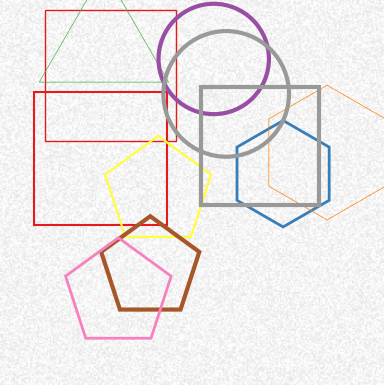[{"shape": "square", "thickness": 1, "radius": 0.85, "center": [0.287, 0.804]}, {"shape": "square", "thickness": 1.5, "radius": 0.86, "center": [0.262, 0.589]}, {"shape": "hexagon", "thickness": 2, "radius": 0.69, "center": [0.735, 0.549]}, {"shape": "triangle", "thickness": 0.5, "radius": 0.97, "center": [0.27, 0.884]}, {"shape": "circle", "thickness": 3, "radius": 0.72, "center": [0.555, 0.847]}, {"shape": "hexagon", "thickness": 0.5, "radius": 0.87, "center": [0.85, 0.604]}, {"shape": "pentagon", "thickness": 1.5, "radius": 0.72, "center": [0.411, 0.502]}, {"shape": "pentagon", "thickness": 3, "radius": 0.67, "center": [0.39, 0.304]}, {"shape": "pentagon", "thickness": 2, "radius": 0.72, "center": [0.307, 0.238]}, {"shape": "circle", "thickness": 3, "radius": 0.82, "center": [0.588, 0.756]}, {"shape": "square", "thickness": 3, "radius": 0.77, "center": [0.675, 0.62]}]